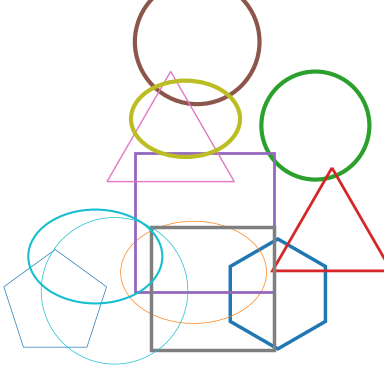[{"shape": "hexagon", "thickness": 2.5, "radius": 0.71, "center": [0.722, 0.237]}, {"shape": "pentagon", "thickness": 0.5, "radius": 0.7, "center": [0.143, 0.212]}, {"shape": "oval", "thickness": 0.5, "radius": 0.95, "center": [0.503, 0.293]}, {"shape": "circle", "thickness": 3, "radius": 0.7, "center": [0.819, 0.674]}, {"shape": "triangle", "thickness": 2, "radius": 0.89, "center": [0.862, 0.386]}, {"shape": "square", "thickness": 2, "radius": 0.9, "center": [0.53, 0.422]}, {"shape": "circle", "thickness": 3, "radius": 0.81, "center": [0.512, 0.891]}, {"shape": "triangle", "thickness": 1, "radius": 0.95, "center": [0.443, 0.624]}, {"shape": "square", "thickness": 2.5, "radius": 0.8, "center": [0.552, 0.25]}, {"shape": "oval", "thickness": 3, "radius": 0.71, "center": [0.482, 0.691]}, {"shape": "oval", "thickness": 1.5, "radius": 0.87, "center": [0.248, 0.334]}, {"shape": "circle", "thickness": 0.5, "radius": 0.95, "center": [0.297, 0.245]}]